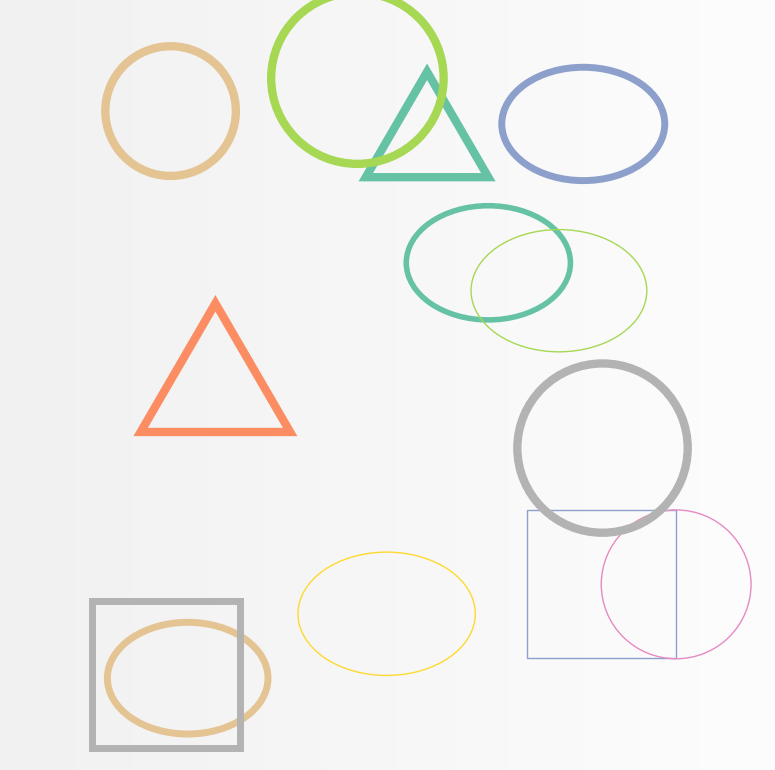[{"shape": "triangle", "thickness": 3, "radius": 0.46, "center": [0.551, 0.816]}, {"shape": "oval", "thickness": 2, "radius": 0.53, "center": [0.63, 0.659]}, {"shape": "triangle", "thickness": 3, "radius": 0.56, "center": [0.278, 0.495]}, {"shape": "square", "thickness": 0.5, "radius": 0.48, "center": [0.776, 0.241]}, {"shape": "oval", "thickness": 2.5, "radius": 0.53, "center": [0.753, 0.839]}, {"shape": "circle", "thickness": 0.5, "radius": 0.48, "center": [0.872, 0.241]}, {"shape": "circle", "thickness": 3, "radius": 0.56, "center": [0.461, 0.898]}, {"shape": "oval", "thickness": 0.5, "radius": 0.57, "center": [0.721, 0.622]}, {"shape": "oval", "thickness": 0.5, "radius": 0.57, "center": [0.499, 0.203]}, {"shape": "oval", "thickness": 2.5, "radius": 0.52, "center": [0.242, 0.119]}, {"shape": "circle", "thickness": 3, "radius": 0.42, "center": [0.22, 0.856]}, {"shape": "square", "thickness": 2.5, "radius": 0.48, "center": [0.214, 0.124]}, {"shape": "circle", "thickness": 3, "radius": 0.55, "center": [0.777, 0.418]}]